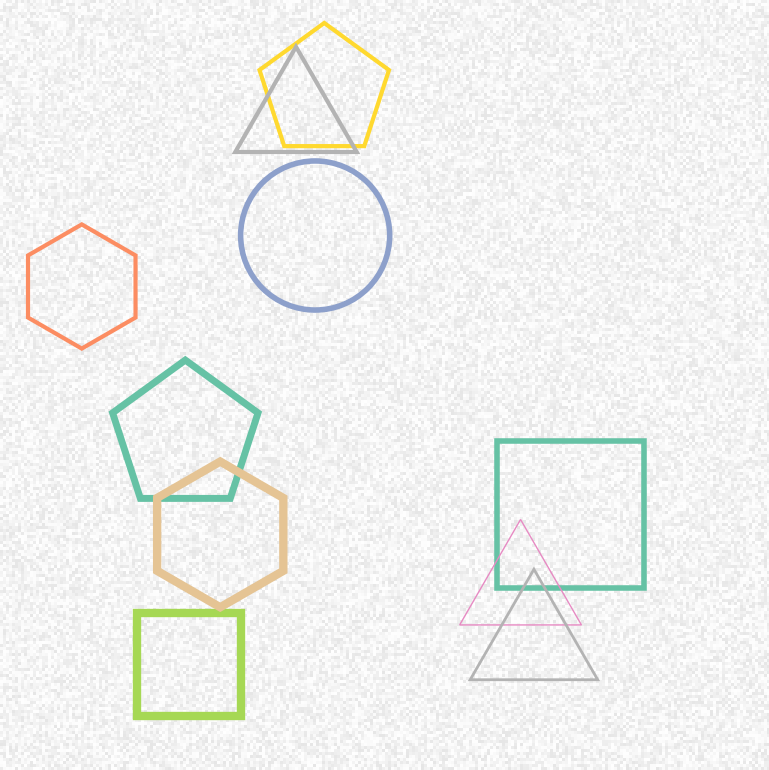[{"shape": "square", "thickness": 2, "radius": 0.48, "center": [0.741, 0.332]}, {"shape": "pentagon", "thickness": 2.5, "radius": 0.5, "center": [0.241, 0.433]}, {"shape": "hexagon", "thickness": 1.5, "radius": 0.4, "center": [0.106, 0.628]}, {"shape": "circle", "thickness": 2, "radius": 0.48, "center": [0.409, 0.694]}, {"shape": "triangle", "thickness": 0.5, "radius": 0.46, "center": [0.676, 0.234]}, {"shape": "square", "thickness": 3, "radius": 0.34, "center": [0.246, 0.137]}, {"shape": "pentagon", "thickness": 1.5, "radius": 0.44, "center": [0.421, 0.882]}, {"shape": "hexagon", "thickness": 3, "radius": 0.47, "center": [0.286, 0.306]}, {"shape": "triangle", "thickness": 1.5, "radius": 0.46, "center": [0.384, 0.848]}, {"shape": "triangle", "thickness": 1, "radius": 0.48, "center": [0.693, 0.165]}]